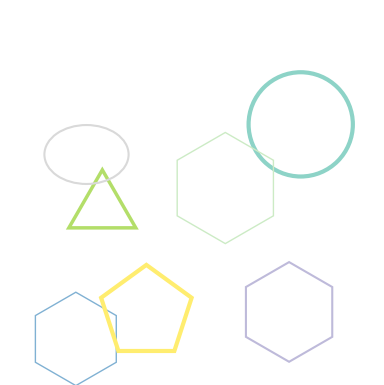[{"shape": "circle", "thickness": 3, "radius": 0.68, "center": [0.781, 0.677]}, {"shape": "hexagon", "thickness": 1.5, "radius": 0.65, "center": [0.751, 0.19]}, {"shape": "hexagon", "thickness": 1, "radius": 0.61, "center": [0.197, 0.12]}, {"shape": "triangle", "thickness": 2.5, "radius": 0.5, "center": [0.266, 0.458]}, {"shape": "oval", "thickness": 1.5, "radius": 0.55, "center": [0.225, 0.599]}, {"shape": "hexagon", "thickness": 1, "radius": 0.72, "center": [0.585, 0.512]}, {"shape": "pentagon", "thickness": 3, "radius": 0.62, "center": [0.38, 0.188]}]